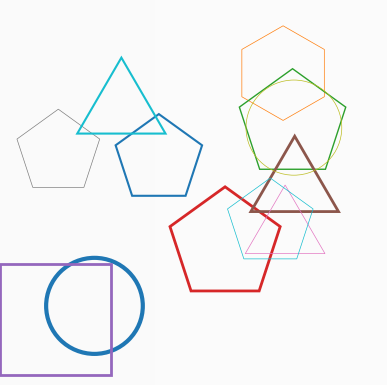[{"shape": "pentagon", "thickness": 1.5, "radius": 0.59, "center": [0.41, 0.586]}, {"shape": "circle", "thickness": 3, "radius": 0.62, "center": [0.244, 0.206]}, {"shape": "hexagon", "thickness": 0.5, "radius": 0.61, "center": [0.731, 0.81]}, {"shape": "pentagon", "thickness": 1, "radius": 0.72, "center": [0.755, 0.677]}, {"shape": "pentagon", "thickness": 2, "radius": 0.75, "center": [0.581, 0.365]}, {"shape": "square", "thickness": 2, "radius": 0.72, "center": [0.142, 0.17]}, {"shape": "triangle", "thickness": 2, "radius": 0.65, "center": [0.76, 0.516]}, {"shape": "triangle", "thickness": 0.5, "radius": 0.59, "center": [0.736, 0.401]}, {"shape": "pentagon", "thickness": 0.5, "radius": 0.56, "center": [0.151, 0.604]}, {"shape": "circle", "thickness": 0.5, "radius": 0.62, "center": [0.758, 0.669]}, {"shape": "triangle", "thickness": 1.5, "radius": 0.66, "center": [0.313, 0.719]}, {"shape": "pentagon", "thickness": 0.5, "radius": 0.58, "center": [0.698, 0.422]}]